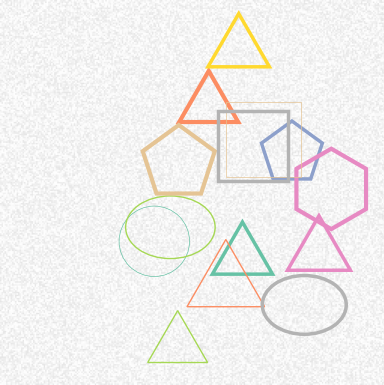[{"shape": "triangle", "thickness": 2.5, "radius": 0.45, "center": [0.63, 0.333]}, {"shape": "circle", "thickness": 0.5, "radius": 0.46, "center": [0.401, 0.373]}, {"shape": "triangle", "thickness": 1, "radius": 0.58, "center": [0.587, 0.262]}, {"shape": "triangle", "thickness": 3, "radius": 0.44, "center": [0.542, 0.727]}, {"shape": "pentagon", "thickness": 2.5, "radius": 0.42, "center": [0.758, 0.602]}, {"shape": "hexagon", "thickness": 3, "radius": 0.52, "center": [0.86, 0.509]}, {"shape": "triangle", "thickness": 2.5, "radius": 0.47, "center": [0.828, 0.345]}, {"shape": "oval", "thickness": 1, "radius": 0.58, "center": [0.443, 0.41]}, {"shape": "triangle", "thickness": 1, "radius": 0.45, "center": [0.461, 0.103]}, {"shape": "triangle", "thickness": 2.5, "radius": 0.46, "center": [0.62, 0.873]}, {"shape": "pentagon", "thickness": 3, "radius": 0.49, "center": [0.464, 0.577]}, {"shape": "square", "thickness": 0.5, "radius": 0.49, "center": [0.684, 0.637]}, {"shape": "square", "thickness": 2.5, "radius": 0.45, "center": [0.658, 0.62]}, {"shape": "oval", "thickness": 2.5, "radius": 0.54, "center": [0.79, 0.208]}]